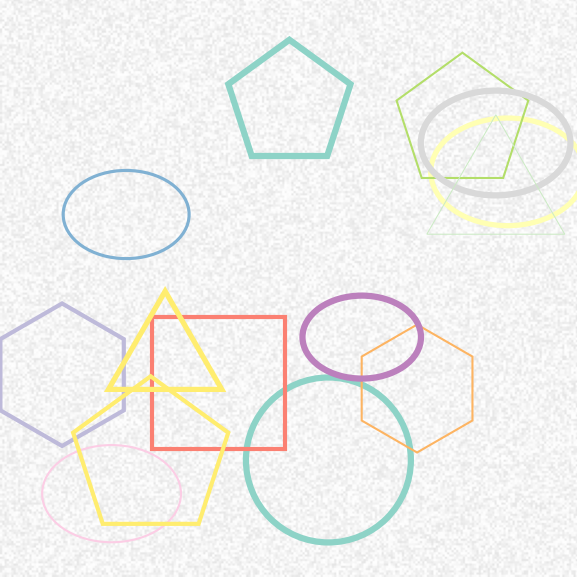[{"shape": "circle", "thickness": 3, "radius": 0.71, "center": [0.569, 0.203]}, {"shape": "pentagon", "thickness": 3, "radius": 0.56, "center": [0.501, 0.819]}, {"shape": "oval", "thickness": 2.5, "radius": 0.67, "center": [0.879, 0.702]}, {"shape": "hexagon", "thickness": 2, "radius": 0.62, "center": [0.108, 0.35]}, {"shape": "square", "thickness": 2, "radius": 0.57, "center": [0.379, 0.336]}, {"shape": "oval", "thickness": 1.5, "radius": 0.55, "center": [0.218, 0.628]}, {"shape": "hexagon", "thickness": 1, "radius": 0.55, "center": [0.722, 0.326]}, {"shape": "pentagon", "thickness": 1, "radius": 0.6, "center": [0.801, 0.788]}, {"shape": "oval", "thickness": 1, "radius": 0.6, "center": [0.193, 0.144]}, {"shape": "oval", "thickness": 3, "radius": 0.65, "center": [0.858, 0.752]}, {"shape": "oval", "thickness": 3, "radius": 0.51, "center": [0.626, 0.415]}, {"shape": "triangle", "thickness": 0.5, "radius": 0.69, "center": [0.859, 0.663]}, {"shape": "triangle", "thickness": 2.5, "radius": 0.57, "center": [0.286, 0.382]}, {"shape": "pentagon", "thickness": 2, "radius": 0.71, "center": [0.261, 0.206]}]